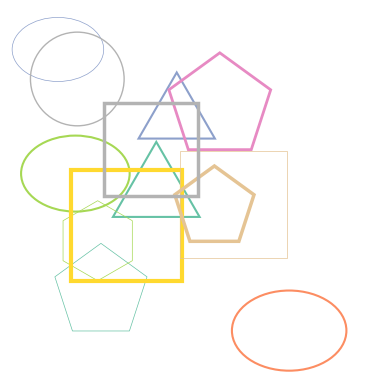[{"shape": "triangle", "thickness": 1.5, "radius": 0.65, "center": [0.406, 0.502]}, {"shape": "pentagon", "thickness": 0.5, "radius": 0.63, "center": [0.262, 0.242]}, {"shape": "oval", "thickness": 1.5, "radius": 0.74, "center": [0.751, 0.141]}, {"shape": "oval", "thickness": 0.5, "radius": 0.59, "center": [0.15, 0.872]}, {"shape": "triangle", "thickness": 1.5, "radius": 0.57, "center": [0.459, 0.697]}, {"shape": "pentagon", "thickness": 2, "radius": 0.7, "center": [0.571, 0.724]}, {"shape": "oval", "thickness": 1.5, "radius": 0.71, "center": [0.196, 0.549]}, {"shape": "hexagon", "thickness": 0.5, "radius": 0.52, "center": [0.254, 0.375]}, {"shape": "square", "thickness": 3, "radius": 0.72, "center": [0.329, 0.415]}, {"shape": "square", "thickness": 0.5, "radius": 0.69, "center": [0.606, 0.47]}, {"shape": "pentagon", "thickness": 2.5, "radius": 0.54, "center": [0.557, 0.461]}, {"shape": "square", "thickness": 2.5, "radius": 0.61, "center": [0.392, 0.612]}, {"shape": "circle", "thickness": 1, "radius": 0.61, "center": [0.201, 0.795]}]